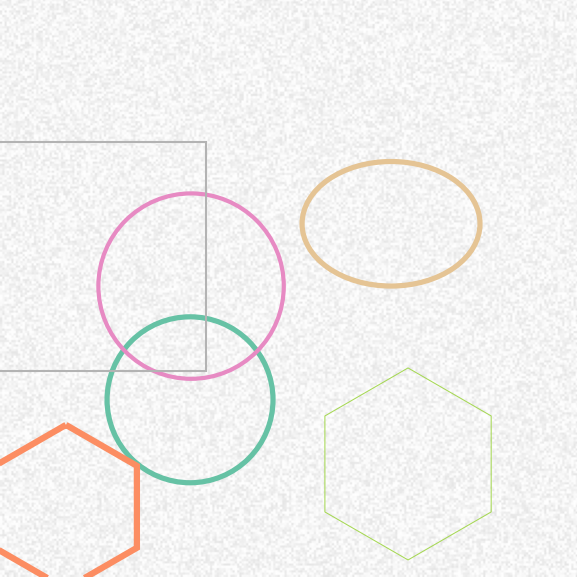[{"shape": "circle", "thickness": 2.5, "radius": 0.72, "center": [0.329, 0.307]}, {"shape": "hexagon", "thickness": 3, "radius": 0.71, "center": [0.114, 0.122]}, {"shape": "circle", "thickness": 2, "radius": 0.8, "center": [0.331, 0.504]}, {"shape": "hexagon", "thickness": 0.5, "radius": 0.83, "center": [0.707, 0.196]}, {"shape": "oval", "thickness": 2.5, "radius": 0.77, "center": [0.677, 0.612]}, {"shape": "square", "thickness": 1, "radius": 0.99, "center": [0.159, 0.555]}]